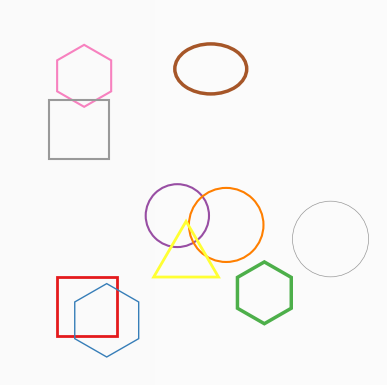[{"shape": "square", "thickness": 2, "radius": 0.39, "center": [0.225, 0.204]}, {"shape": "hexagon", "thickness": 1, "radius": 0.48, "center": [0.275, 0.168]}, {"shape": "hexagon", "thickness": 2.5, "radius": 0.4, "center": [0.682, 0.239]}, {"shape": "circle", "thickness": 1.5, "radius": 0.41, "center": [0.458, 0.44]}, {"shape": "circle", "thickness": 1.5, "radius": 0.48, "center": [0.584, 0.416]}, {"shape": "triangle", "thickness": 2, "radius": 0.48, "center": [0.48, 0.329]}, {"shape": "oval", "thickness": 2.5, "radius": 0.46, "center": [0.544, 0.821]}, {"shape": "hexagon", "thickness": 1.5, "radius": 0.4, "center": [0.217, 0.803]}, {"shape": "square", "thickness": 1.5, "radius": 0.39, "center": [0.204, 0.664]}, {"shape": "circle", "thickness": 0.5, "radius": 0.49, "center": [0.853, 0.379]}]